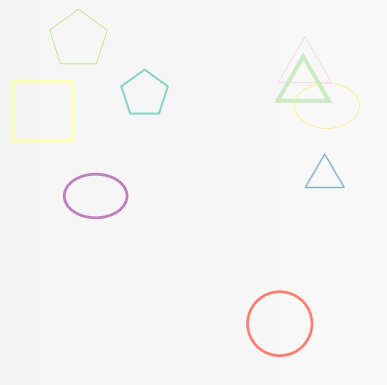[{"shape": "pentagon", "thickness": 1.5, "radius": 0.32, "center": [0.373, 0.756]}, {"shape": "square", "thickness": 2, "radius": 0.38, "center": [0.108, 0.713]}, {"shape": "circle", "thickness": 2, "radius": 0.42, "center": [0.722, 0.159]}, {"shape": "triangle", "thickness": 1, "radius": 0.29, "center": [0.838, 0.542]}, {"shape": "pentagon", "thickness": 0.5, "radius": 0.39, "center": [0.202, 0.898]}, {"shape": "triangle", "thickness": 0.5, "radius": 0.4, "center": [0.787, 0.825]}, {"shape": "oval", "thickness": 2, "radius": 0.4, "center": [0.247, 0.491]}, {"shape": "triangle", "thickness": 3, "radius": 0.38, "center": [0.782, 0.777]}, {"shape": "oval", "thickness": 0.5, "radius": 0.42, "center": [0.843, 0.725]}]